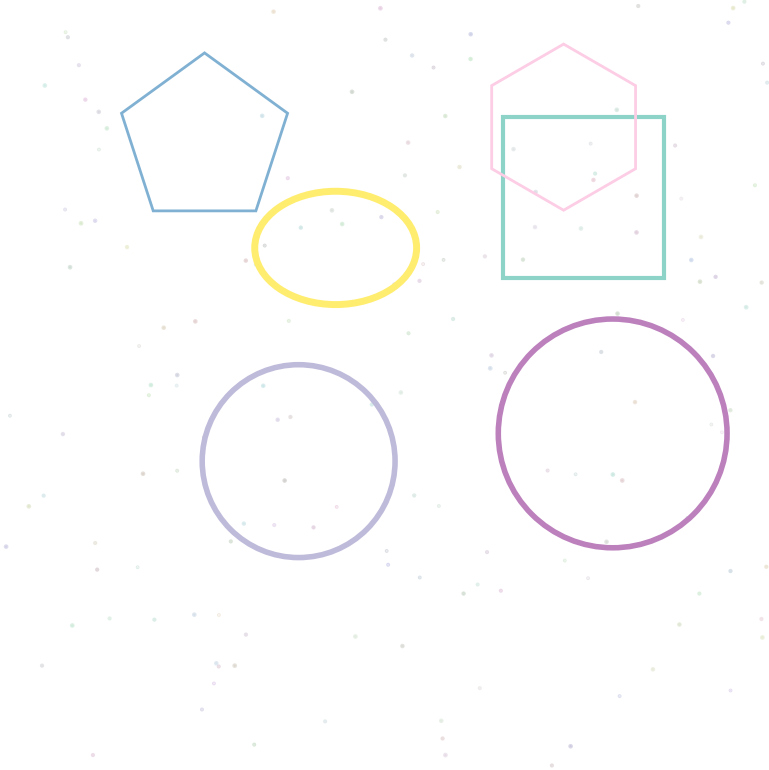[{"shape": "square", "thickness": 1.5, "radius": 0.52, "center": [0.758, 0.744]}, {"shape": "circle", "thickness": 2, "radius": 0.63, "center": [0.388, 0.401]}, {"shape": "pentagon", "thickness": 1, "radius": 0.57, "center": [0.266, 0.818]}, {"shape": "hexagon", "thickness": 1, "radius": 0.54, "center": [0.732, 0.835]}, {"shape": "circle", "thickness": 2, "radius": 0.74, "center": [0.796, 0.437]}, {"shape": "oval", "thickness": 2.5, "radius": 0.53, "center": [0.436, 0.678]}]